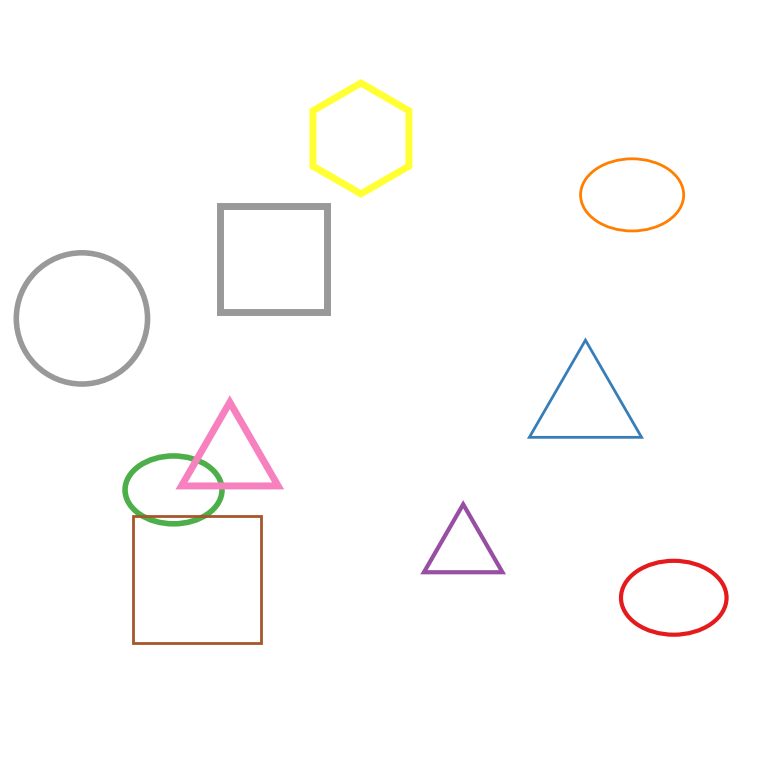[{"shape": "oval", "thickness": 1.5, "radius": 0.34, "center": [0.875, 0.224]}, {"shape": "triangle", "thickness": 1, "radius": 0.42, "center": [0.76, 0.474]}, {"shape": "oval", "thickness": 2, "radius": 0.31, "center": [0.225, 0.364]}, {"shape": "triangle", "thickness": 1.5, "radius": 0.29, "center": [0.602, 0.286]}, {"shape": "oval", "thickness": 1, "radius": 0.33, "center": [0.821, 0.747]}, {"shape": "hexagon", "thickness": 2.5, "radius": 0.36, "center": [0.469, 0.82]}, {"shape": "square", "thickness": 1, "radius": 0.41, "center": [0.255, 0.247]}, {"shape": "triangle", "thickness": 2.5, "radius": 0.36, "center": [0.298, 0.405]}, {"shape": "square", "thickness": 2.5, "radius": 0.34, "center": [0.355, 0.664]}, {"shape": "circle", "thickness": 2, "radius": 0.43, "center": [0.106, 0.586]}]